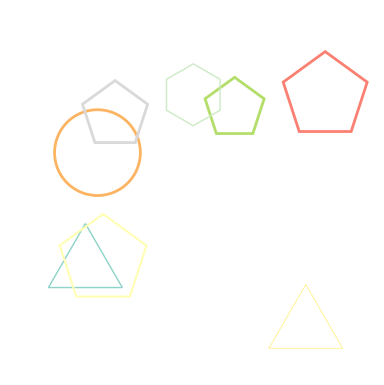[{"shape": "triangle", "thickness": 1, "radius": 0.55, "center": [0.222, 0.309]}, {"shape": "pentagon", "thickness": 1.5, "radius": 0.59, "center": [0.268, 0.326]}, {"shape": "pentagon", "thickness": 2, "radius": 0.57, "center": [0.845, 0.751]}, {"shape": "circle", "thickness": 2, "radius": 0.56, "center": [0.253, 0.604]}, {"shape": "pentagon", "thickness": 2, "radius": 0.4, "center": [0.609, 0.718]}, {"shape": "pentagon", "thickness": 2, "radius": 0.45, "center": [0.299, 0.702]}, {"shape": "hexagon", "thickness": 1, "radius": 0.4, "center": [0.502, 0.754]}, {"shape": "triangle", "thickness": 0.5, "radius": 0.55, "center": [0.794, 0.151]}]